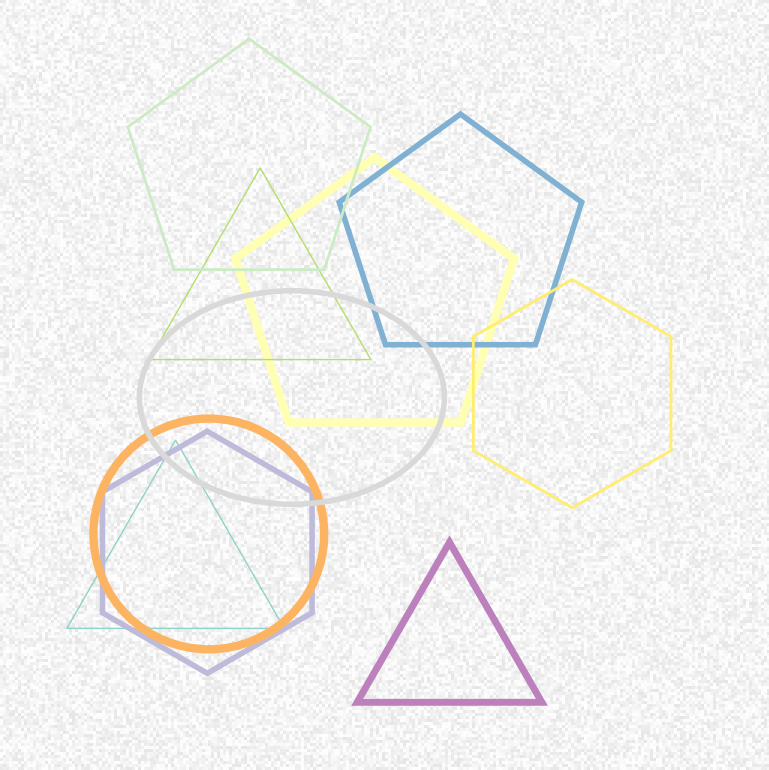[{"shape": "triangle", "thickness": 0.5, "radius": 0.82, "center": [0.228, 0.265]}, {"shape": "pentagon", "thickness": 3, "radius": 0.95, "center": [0.487, 0.605]}, {"shape": "hexagon", "thickness": 2, "radius": 0.79, "center": [0.269, 0.283]}, {"shape": "pentagon", "thickness": 2, "radius": 0.83, "center": [0.598, 0.686]}, {"shape": "circle", "thickness": 3, "radius": 0.75, "center": [0.271, 0.307]}, {"shape": "triangle", "thickness": 0.5, "radius": 0.83, "center": [0.338, 0.616]}, {"shape": "oval", "thickness": 2, "radius": 0.99, "center": [0.379, 0.484]}, {"shape": "triangle", "thickness": 2.5, "radius": 0.69, "center": [0.584, 0.157]}, {"shape": "pentagon", "thickness": 1, "radius": 0.83, "center": [0.324, 0.784]}, {"shape": "hexagon", "thickness": 1, "radius": 0.74, "center": [0.743, 0.489]}]